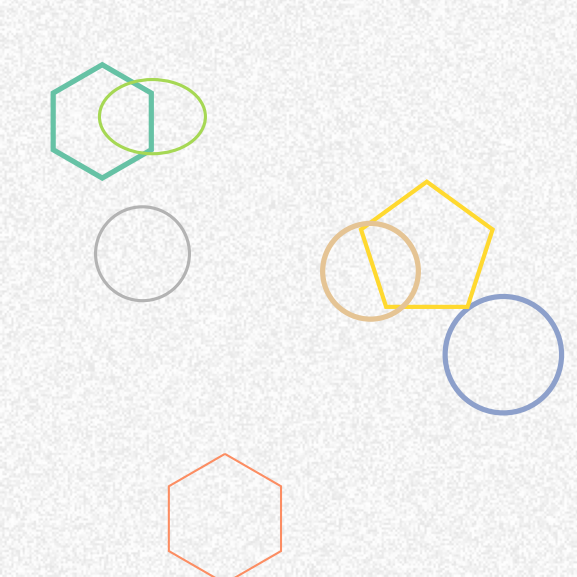[{"shape": "hexagon", "thickness": 2.5, "radius": 0.49, "center": [0.177, 0.789]}, {"shape": "hexagon", "thickness": 1, "radius": 0.56, "center": [0.389, 0.101]}, {"shape": "circle", "thickness": 2.5, "radius": 0.5, "center": [0.872, 0.385]}, {"shape": "oval", "thickness": 1.5, "radius": 0.46, "center": [0.264, 0.797]}, {"shape": "pentagon", "thickness": 2, "radius": 0.6, "center": [0.739, 0.565]}, {"shape": "circle", "thickness": 2.5, "radius": 0.41, "center": [0.642, 0.529]}, {"shape": "circle", "thickness": 1.5, "radius": 0.41, "center": [0.247, 0.56]}]